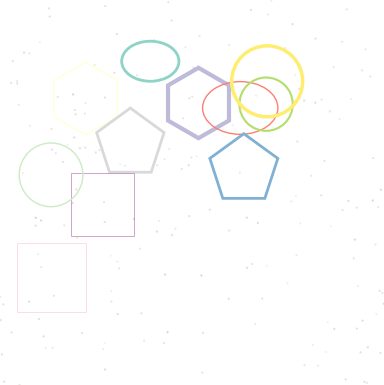[{"shape": "oval", "thickness": 2, "radius": 0.37, "center": [0.39, 0.841]}, {"shape": "hexagon", "thickness": 0.5, "radius": 0.47, "center": [0.222, 0.744]}, {"shape": "hexagon", "thickness": 3, "radius": 0.46, "center": [0.516, 0.733]}, {"shape": "oval", "thickness": 1, "radius": 0.49, "center": [0.624, 0.72]}, {"shape": "pentagon", "thickness": 2, "radius": 0.46, "center": [0.633, 0.56]}, {"shape": "circle", "thickness": 1.5, "radius": 0.35, "center": [0.691, 0.729]}, {"shape": "square", "thickness": 0.5, "radius": 0.45, "center": [0.134, 0.28]}, {"shape": "pentagon", "thickness": 2, "radius": 0.46, "center": [0.339, 0.627]}, {"shape": "square", "thickness": 0.5, "radius": 0.41, "center": [0.267, 0.469]}, {"shape": "circle", "thickness": 1, "radius": 0.41, "center": [0.133, 0.546]}, {"shape": "circle", "thickness": 2.5, "radius": 0.46, "center": [0.694, 0.789]}]